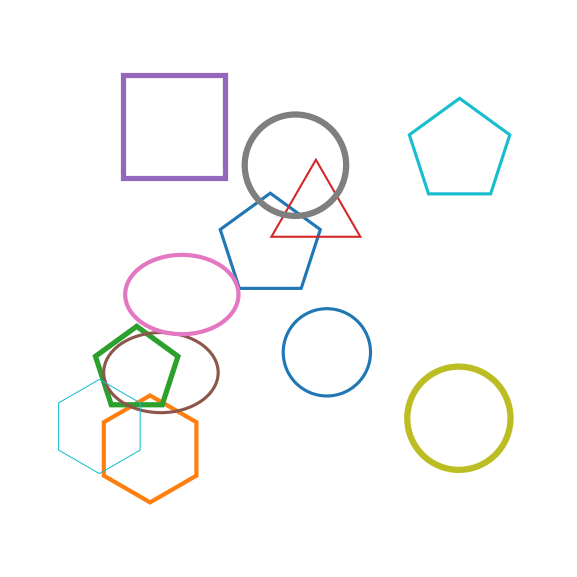[{"shape": "circle", "thickness": 1.5, "radius": 0.38, "center": [0.566, 0.389]}, {"shape": "pentagon", "thickness": 1.5, "radius": 0.46, "center": [0.468, 0.574]}, {"shape": "hexagon", "thickness": 2, "radius": 0.46, "center": [0.26, 0.222]}, {"shape": "pentagon", "thickness": 2.5, "radius": 0.38, "center": [0.237, 0.359]}, {"shape": "triangle", "thickness": 1, "radius": 0.44, "center": [0.547, 0.634]}, {"shape": "square", "thickness": 2.5, "radius": 0.45, "center": [0.301, 0.78]}, {"shape": "oval", "thickness": 1.5, "radius": 0.5, "center": [0.279, 0.354]}, {"shape": "oval", "thickness": 2, "radius": 0.49, "center": [0.315, 0.489]}, {"shape": "circle", "thickness": 3, "radius": 0.44, "center": [0.512, 0.713]}, {"shape": "circle", "thickness": 3, "radius": 0.45, "center": [0.795, 0.275]}, {"shape": "pentagon", "thickness": 1.5, "radius": 0.46, "center": [0.796, 0.737]}, {"shape": "hexagon", "thickness": 0.5, "radius": 0.41, "center": [0.172, 0.261]}]